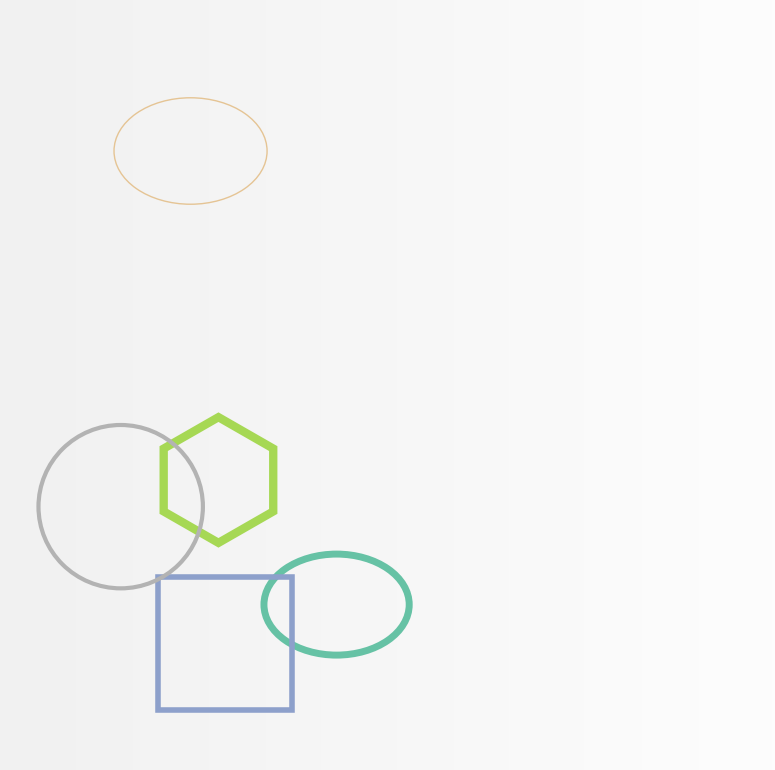[{"shape": "oval", "thickness": 2.5, "radius": 0.47, "center": [0.434, 0.215]}, {"shape": "square", "thickness": 2, "radius": 0.43, "center": [0.29, 0.164]}, {"shape": "hexagon", "thickness": 3, "radius": 0.41, "center": [0.282, 0.377]}, {"shape": "oval", "thickness": 0.5, "radius": 0.49, "center": [0.246, 0.804]}, {"shape": "circle", "thickness": 1.5, "radius": 0.53, "center": [0.156, 0.342]}]